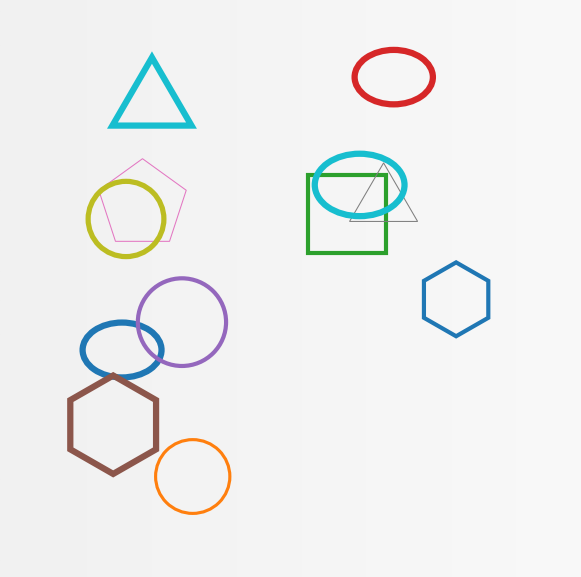[{"shape": "oval", "thickness": 3, "radius": 0.34, "center": [0.21, 0.393]}, {"shape": "hexagon", "thickness": 2, "radius": 0.32, "center": [0.785, 0.481]}, {"shape": "circle", "thickness": 1.5, "radius": 0.32, "center": [0.332, 0.174]}, {"shape": "square", "thickness": 2, "radius": 0.34, "center": [0.597, 0.629]}, {"shape": "oval", "thickness": 3, "radius": 0.34, "center": [0.677, 0.866]}, {"shape": "circle", "thickness": 2, "radius": 0.38, "center": [0.313, 0.441]}, {"shape": "hexagon", "thickness": 3, "radius": 0.43, "center": [0.195, 0.264]}, {"shape": "pentagon", "thickness": 0.5, "radius": 0.4, "center": [0.245, 0.645]}, {"shape": "triangle", "thickness": 0.5, "radius": 0.34, "center": [0.66, 0.649]}, {"shape": "circle", "thickness": 2.5, "radius": 0.33, "center": [0.217, 0.62]}, {"shape": "triangle", "thickness": 3, "radius": 0.39, "center": [0.261, 0.821]}, {"shape": "oval", "thickness": 3, "radius": 0.39, "center": [0.619, 0.679]}]